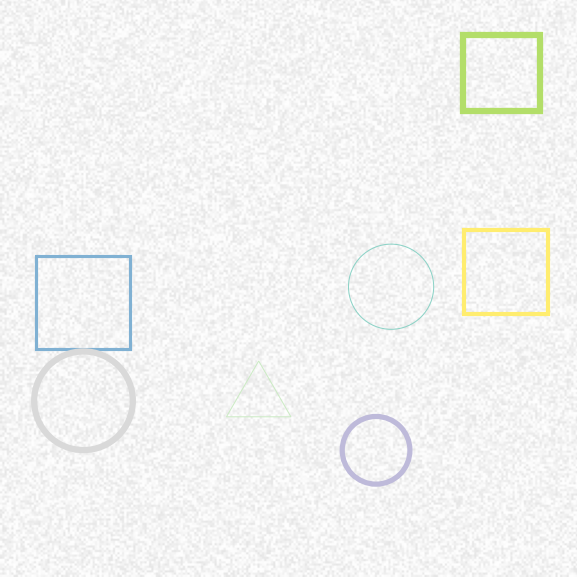[{"shape": "circle", "thickness": 0.5, "radius": 0.37, "center": [0.677, 0.503]}, {"shape": "circle", "thickness": 2.5, "radius": 0.29, "center": [0.651, 0.219]}, {"shape": "square", "thickness": 1.5, "radius": 0.41, "center": [0.144, 0.475]}, {"shape": "square", "thickness": 3, "radius": 0.33, "center": [0.869, 0.872]}, {"shape": "circle", "thickness": 3, "radius": 0.43, "center": [0.145, 0.305]}, {"shape": "triangle", "thickness": 0.5, "radius": 0.32, "center": [0.448, 0.31]}, {"shape": "square", "thickness": 2, "radius": 0.36, "center": [0.876, 0.528]}]